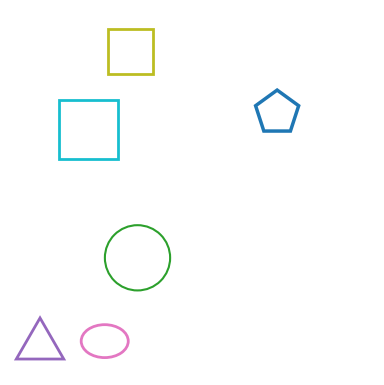[{"shape": "pentagon", "thickness": 2.5, "radius": 0.29, "center": [0.72, 0.707]}, {"shape": "circle", "thickness": 1.5, "radius": 0.42, "center": [0.357, 0.33]}, {"shape": "triangle", "thickness": 2, "radius": 0.36, "center": [0.104, 0.103]}, {"shape": "oval", "thickness": 2, "radius": 0.31, "center": [0.272, 0.114]}, {"shape": "square", "thickness": 2, "radius": 0.29, "center": [0.339, 0.867]}, {"shape": "square", "thickness": 2, "radius": 0.38, "center": [0.231, 0.664]}]